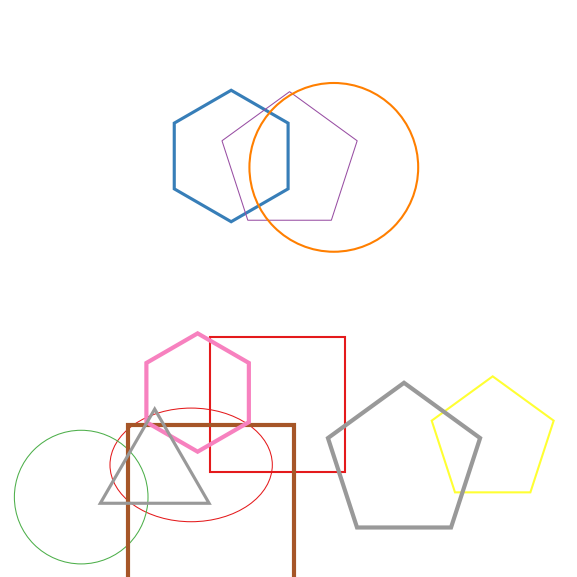[{"shape": "square", "thickness": 1, "radius": 0.58, "center": [0.481, 0.299]}, {"shape": "oval", "thickness": 0.5, "radius": 0.7, "center": [0.331, 0.194]}, {"shape": "hexagon", "thickness": 1.5, "radius": 0.57, "center": [0.4, 0.729]}, {"shape": "circle", "thickness": 0.5, "radius": 0.58, "center": [0.141, 0.138]}, {"shape": "pentagon", "thickness": 0.5, "radius": 0.62, "center": [0.501, 0.717]}, {"shape": "circle", "thickness": 1, "radius": 0.73, "center": [0.578, 0.709]}, {"shape": "pentagon", "thickness": 1, "radius": 0.56, "center": [0.853, 0.236]}, {"shape": "square", "thickness": 2, "radius": 0.72, "center": [0.366, 0.12]}, {"shape": "hexagon", "thickness": 2, "radius": 0.51, "center": [0.342, 0.319]}, {"shape": "triangle", "thickness": 1.5, "radius": 0.54, "center": [0.268, 0.182]}, {"shape": "pentagon", "thickness": 2, "radius": 0.69, "center": [0.7, 0.198]}]